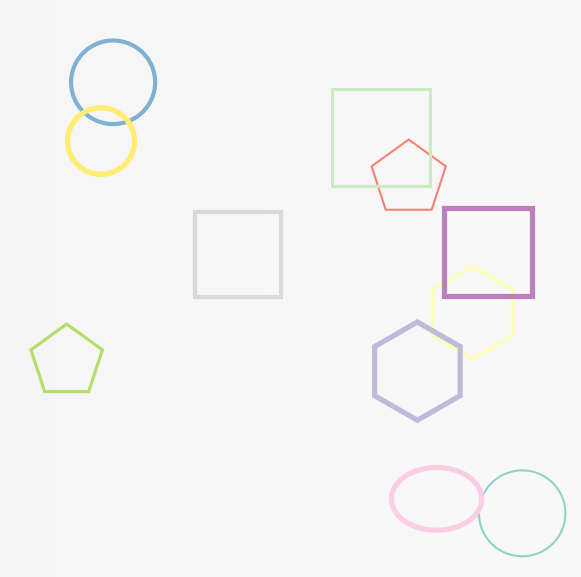[{"shape": "circle", "thickness": 1, "radius": 0.37, "center": [0.898, 0.11]}, {"shape": "hexagon", "thickness": 1.5, "radius": 0.4, "center": [0.813, 0.458]}, {"shape": "hexagon", "thickness": 2.5, "radius": 0.42, "center": [0.718, 0.356]}, {"shape": "pentagon", "thickness": 1, "radius": 0.34, "center": [0.703, 0.69]}, {"shape": "circle", "thickness": 2, "radius": 0.36, "center": [0.195, 0.857]}, {"shape": "pentagon", "thickness": 1.5, "radius": 0.32, "center": [0.115, 0.373]}, {"shape": "oval", "thickness": 2.5, "radius": 0.39, "center": [0.751, 0.135]}, {"shape": "square", "thickness": 2, "radius": 0.37, "center": [0.41, 0.559]}, {"shape": "square", "thickness": 2.5, "radius": 0.38, "center": [0.84, 0.563]}, {"shape": "square", "thickness": 1.5, "radius": 0.42, "center": [0.655, 0.762]}, {"shape": "circle", "thickness": 2.5, "radius": 0.29, "center": [0.174, 0.755]}]